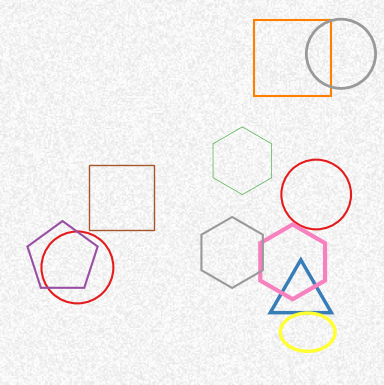[{"shape": "circle", "thickness": 1.5, "radius": 0.47, "center": [0.201, 0.305]}, {"shape": "circle", "thickness": 1.5, "radius": 0.45, "center": [0.821, 0.495]}, {"shape": "triangle", "thickness": 2.5, "radius": 0.46, "center": [0.781, 0.234]}, {"shape": "hexagon", "thickness": 0.5, "radius": 0.44, "center": [0.629, 0.582]}, {"shape": "pentagon", "thickness": 1.5, "radius": 0.48, "center": [0.163, 0.33]}, {"shape": "square", "thickness": 1.5, "radius": 0.5, "center": [0.76, 0.85]}, {"shape": "oval", "thickness": 2.5, "radius": 0.35, "center": [0.799, 0.137]}, {"shape": "square", "thickness": 1, "radius": 0.42, "center": [0.315, 0.488]}, {"shape": "hexagon", "thickness": 3, "radius": 0.49, "center": [0.76, 0.32]}, {"shape": "circle", "thickness": 2, "radius": 0.45, "center": [0.886, 0.86]}, {"shape": "hexagon", "thickness": 1.5, "radius": 0.46, "center": [0.603, 0.344]}]